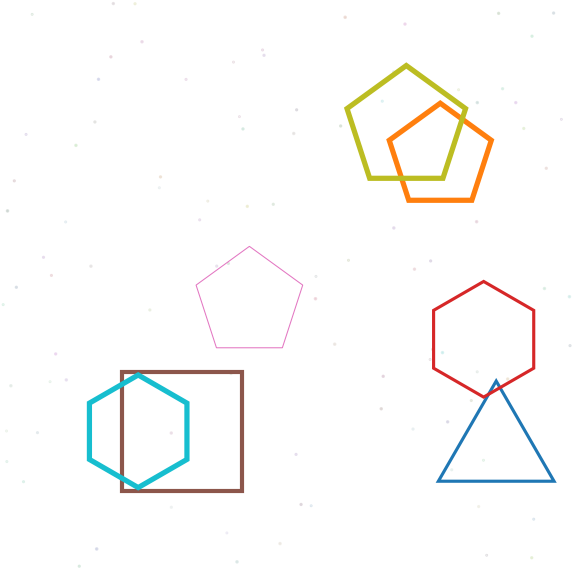[{"shape": "triangle", "thickness": 1.5, "radius": 0.58, "center": [0.859, 0.224]}, {"shape": "pentagon", "thickness": 2.5, "radius": 0.46, "center": [0.762, 0.727]}, {"shape": "hexagon", "thickness": 1.5, "radius": 0.5, "center": [0.838, 0.412]}, {"shape": "square", "thickness": 2, "radius": 0.52, "center": [0.316, 0.252]}, {"shape": "pentagon", "thickness": 0.5, "radius": 0.49, "center": [0.432, 0.475]}, {"shape": "pentagon", "thickness": 2.5, "radius": 0.54, "center": [0.704, 0.778]}, {"shape": "hexagon", "thickness": 2.5, "radius": 0.49, "center": [0.239, 0.252]}]